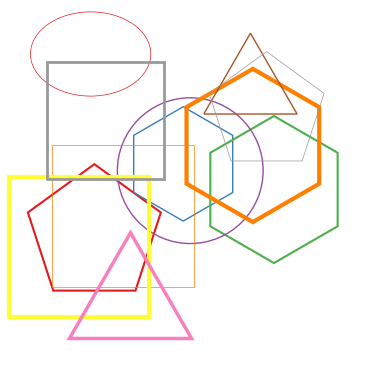[{"shape": "oval", "thickness": 0.5, "radius": 0.78, "center": [0.235, 0.86]}, {"shape": "pentagon", "thickness": 1.5, "radius": 0.91, "center": [0.245, 0.392]}, {"shape": "hexagon", "thickness": 1, "radius": 0.74, "center": [0.476, 0.574]}, {"shape": "hexagon", "thickness": 1.5, "radius": 0.95, "center": [0.712, 0.508]}, {"shape": "circle", "thickness": 1, "radius": 0.95, "center": [0.494, 0.557]}, {"shape": "hexagon", "thickness": 3, "radius": 0.99, "center": [0.657, 0.622]}, {"shape": "square", "thickness": 0.5, "radius": 0.93, "center": [0.319, 0.439]}, {"shape": "square", "thickness": 3, "radius": 0.91, "center": [0.204, 0.358]}, {"shape": "triangle", "thickness": 1, "radius": 0.7, "center": [0.65, 0.774]}, {"shape": "triangle", "thickness": 2.5, "radius": 0.92, "center": [0.339, 0.212]}, {"shape": "pentagon", "thickness": 0.5, "radius": 0.78, "center": [0.692, 0.709]}, {"shape": "square", "thickness": 2, "radius": 0.76, "center": [0.274, 0.687]}]